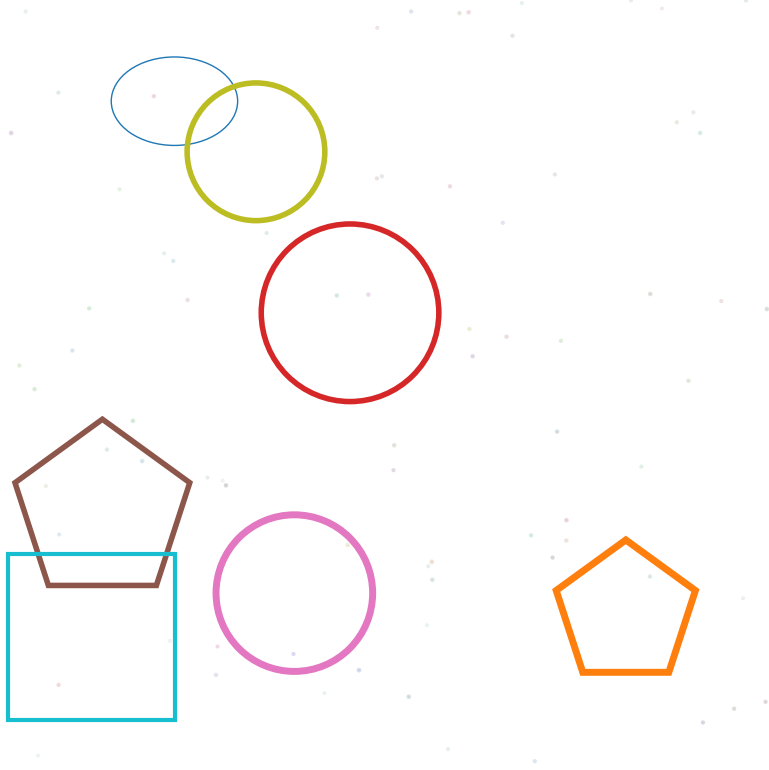[{"shape": "oval", "thickness": 0.5, "radius": 0.41, "center": [0.227, 0.869]}, {"shape": "pentagon", "thickness": 2.5, "radius": 0.48, "center": [0.813, 0.204]}, {"shape": "circle", "thickness": 2, "radius": 0.58, "center": [0.455, 0.594]}, {"shape": "pentagon", "thickness": 2, "radius": 0.6, "center": [0.133, 0.336]}, {"shape": "circle", "thickness": 2.5, "radius": 0.51, "center": [0.382, 0.23]}, {"shape": "circle", "thickness": 2, "radius": 0.45, "center": [0.332, 0.803]}, {"shape": "square", "thickness": 1.5, "radius": 0.54, "center": [0.119, 0.173]}]